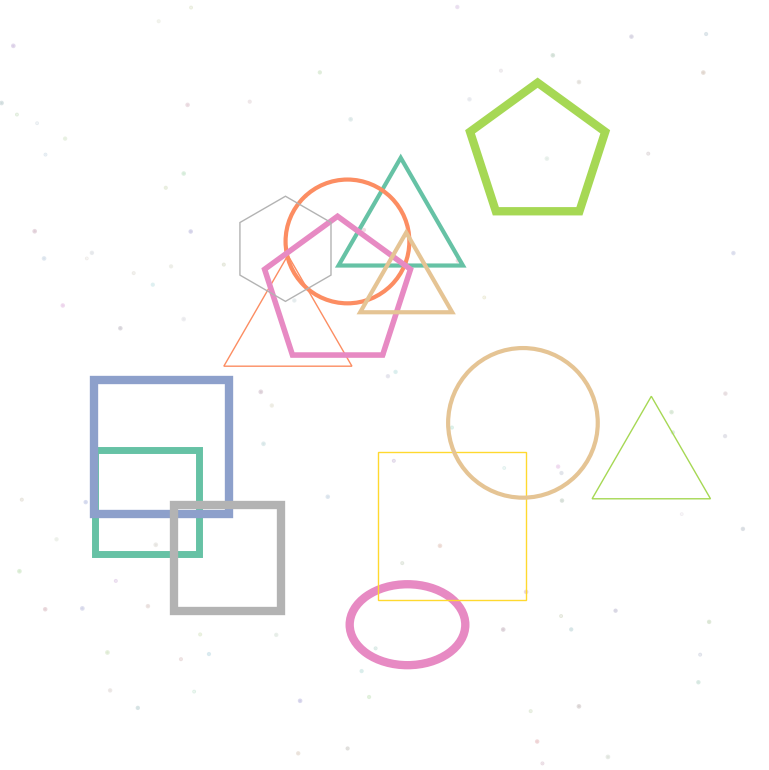[{"shape": "square", "thickness": 2.5, "radius": 0.34, "center": [0.191, 0.348]}, {"shape": "triangle", "thickness": 1.5, "radius": 0.47, "center": [0.52, 0.702]}, {"shape": "triangle", "thickness": 0.5, "radius": 0.48, "center": [0.374, 0.572]}, {"shape": "circle", "thickness": 1.5, "radius": 0.4, "center": [0.451, 0.686]}, {"shape": "square", "thickness": 3, "radius": 0.44, "center": [0.21, 0.419]}, {"shape": "oval", "thickness": 3, "radius": 0.38, "center": [0.529, 0.189]}, {"shape": "pentagon", "thickness": 2, "radius": 0.5, "center": [0.438, 0.619]}, {"shape": "triangle", "thickness": 0.5, "radius": 0.44, "center": [0.846, 0.397]}, {"shape": "pentagon", "thickness": 3, "radius": 0.46, "center": [0.698, 0.8]}, {"shape": "square", "thickness": 0.5, "radius": 0.48, "center": [0.587, 0.316]}, {"shape": "circle", "thickness": 1.5, "radius": 0.49, "center": [0.679, 0.451]}, {"shape": "triangle", "thickness": 1.5, "radius": 0.35, "center": [0.528, 0.629]}, {"shape": "hexagon", "thickness": 0.5, "radius": 0.34, "center": [0.371, 0.677]}, {"shape": "square", "thickness": 3, "radius": 0.34, "center": [0.295, 0.276]}]